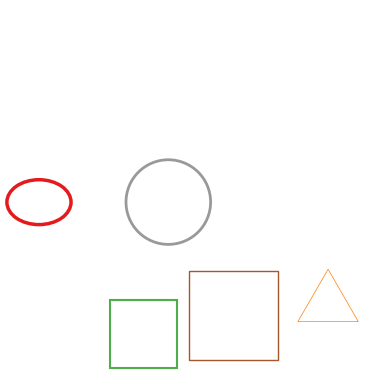[{"shape": "oval", "thickness": 2.5, "radius": 0.42, "center": [0.101, 0.475]}, {"shape": "square", "thickness": 1.5, "radius": 0.44, "center": [0.373, 0.132]}, {"shape": "triangle", "thickness": 0.5, "radius": 0.45, "center": [0.852, 0.21]}, {"shape": "square", "thickness": 1, "radius": 0.58, "center": [0.607, 0.181]}, {"shape": "circle", "thickness": 2, "radius": 0.55, "center": [0.437, 0.475]}]